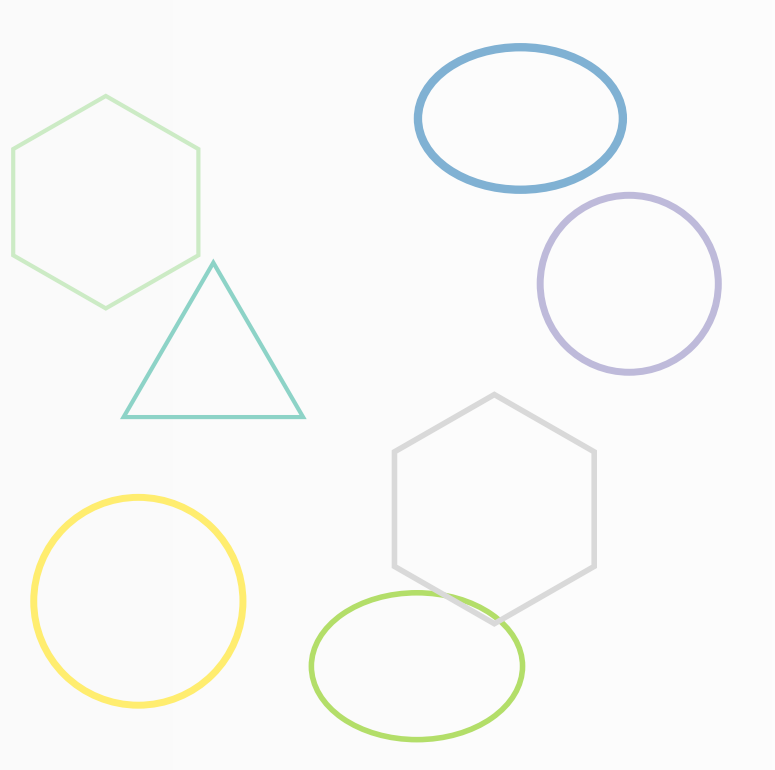[{"shape": "triangle", "thickness": 1.5, "radius": 0.67, "center": [0.275, 0.525]}, {"shape": "circle", "thickness": 2.5, "radius": 0.57, "center": [0.812, 0.631]}, {"shape": "oval", "thickness": 3, "radius": 0.66, "center": [0.671, 0.846]}, {"shape": "oval", "thickness": 2, "radius": 0.68, "center": [0.538, 0.135]}, {"shape": "hexagon", "thickness": 2, "radius": 0.74, "center": [0.638, 0.339]}, {"shape": "hexagon", "thickness": 1.5, "radius": 0.69, "center": [0.137, 0.737]}, {"shape": "circle", "thickness": 2.5, "radius": 0.67, "center": [0.179, 0.219]}]